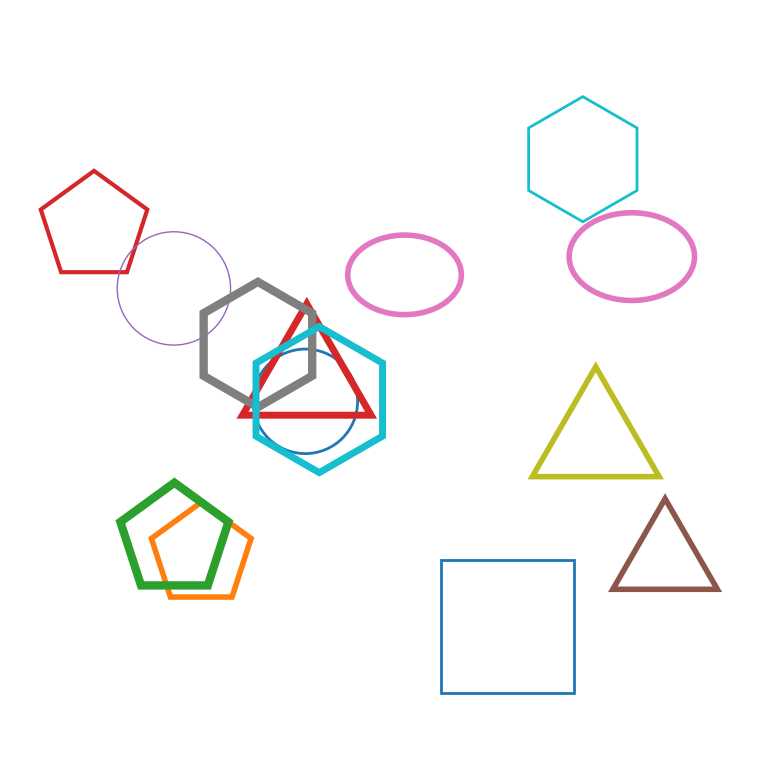[{"shape": "circle", "thickness": 1, "radius": 0.34, "center": [0.397, 0.479]}, {"shape": "square", "thickness": 1, "radius": 0.43, "center": [0.659, 0.186]}, {"shape": "pentagon", "thickness": 2, "radius": 0.34, "center": [0.261, 0.28]}, {"shape": "pentagon", "thickness": 3, "radius": 0.37, "center": [0.227, 0.299]}, {"shape": "triangle", "thickness": 2.5, "radius": 0.48, "center": [0.398, 0.509]}, {"shape": "pentagon", "thickness": 1.5, "radius": 0.36, "center": [0.122, 0.705]}, {"shape": "circle", "thickness": 0.5, "radius": 0.37, "center": [0.226, 0.625]}, {"shape": "triangle", "thickness": 2, "radius": 0.39, "center": [0.864, 0.274]}, {"shape": "oval", "thickness": 2, "radius": 0.41, "center": [0.821, 0.667]}, {"shape": "oval", "thickness": 2, "radius": 0.37, "center": [0.525, 0.643]}, {"shape": "hexagon", "thickness": 3, "radius": 0.41, "center": [0.335, 0.553]}, {"shape": "triangle", "thickness": 2, "radius": 0.48, "center": [0.774, 0.429]}, {"shape": "hexagon", "thickness": 1, "radius": 0.41, "center": [0.757, 0.793]}, {"shape": "hexagon", "thickness": 2.5, "radius": 0.47, "center": [0.415, 0.481]}]